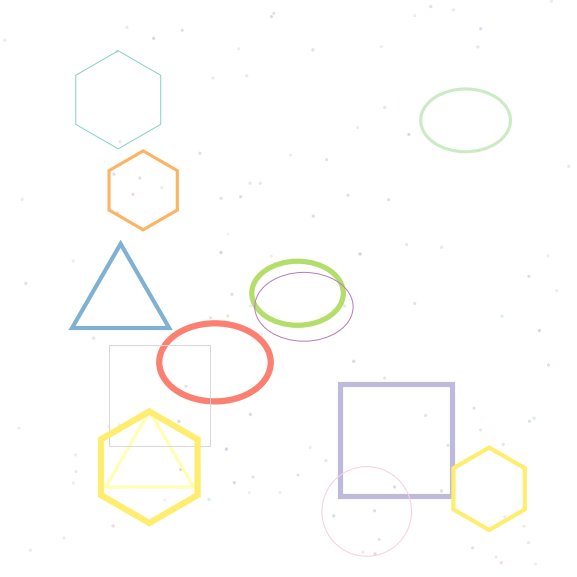[{"shape": "hexagon", "thickness": 0.5, "radius": 0.42, "center": [0.205, 0.826]}, {"shape": "triangle", "thickness": 1.5, "radius": 0.44, "center": [0.259, 0.2]}, {"shape": "square", "thickness": 2.5, "radius": 0.48, "center": [0.686, 0.237]}, {"shape": "oval", "thickness": 3, "radius": 0.48, "center": [0.372, 0.372]}, {"shape": "triangle", "thickness": 2, "radius": 0.49, "center": [0.209, 0.48]}, {"shape": "hexagon", "thickness": 1.5, "radius": 0.34, "center": [0.248, 0.67]}, {"shape": "oval", "thickness": 2.5, "radius": 0.4, "center": [0.515, 0.491]}, {"shape": "circle", "thickness": 0.5, "radius": 0.39, "center": [0.635, 0.113]}, {"shape": "square", "thickness": 0.5, "radius": 0.44, "center": [0.276, 0.315]}, {"shape": "oval", "thickness": 0.5, "radius": 0.43, "center": [0.526, 0.468]}, {"shape": "oval", "thickness": 1.5, "radius": 0.39, "center": [0.806, 0.791]}, {"shape": "hexagon", "thickness": 2, "radius": 0.36, "center": [0.847, 0.153]}, {"shape": "hexagon", "thickness": 3, "radius": 0.48, "center": [0.259, 0.19]}]